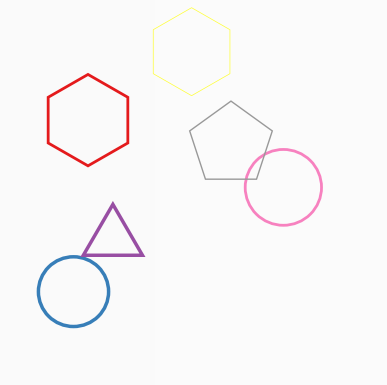[{"shape": "hexagon", "thickness": 2, "radius": 0.59, "center": [0.227, 0.688]}, {"shape": "circle", "thickness": 2.5, "radius": 0.45, "center": [0.19, 0.242]}, {"shape": "triangle", "thickness": 2.5, "radius": 0.44, "center": [0.291, 0.381]}, {"shape": "hexagon", "thickness": 0.5, "radius": 0.57, "center": [0.494, 0.866]}, {"shape": "circle", "thickness": 2, "radius": 0.49, "center": [0.731, 0.513]}, {"shape": "pentagon", "thickness": 1, "radius": 0.56, "center": [0.596, 0.625]}]